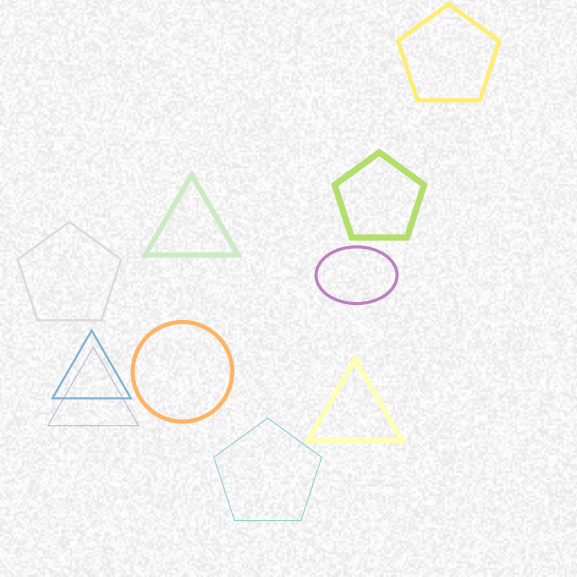[{"shape": "pentagon", "thickness": 0.5, "radius": 0.49, "center": [0.464, 0.177]}, {"shape": "triangle", "thickness": 2.5, "radius": 0.47, "center": [0.615, 0.283]}, {"shape": "triangle", "thickness": 0.5, "radius": 0.45, "center": [0.162, 0.307]}, {"shape": "triangle", "thickness": 1, "radius": 0.39, "center": [0.159, 0.349]}, {"shape": "circle", "thickness": 2, "radius": 0.43, "center": [0.316, 0.355]}, {"shape": "pentagon", "thickness": 3, "radius": 0.41, "center": [0.657, 0.654]}, {"shape": "pentagon", "thickness": 1, "radius": 0.47, "center": [0.12, 0.521]}, {"shape": "oval", "thickness": 1.5, "radius": 0.35, "center": [0.617, 0.523]}, {"shape": "triangle", "thickness": 2.5, "radius": 0.46, "center": [0.332, 0.604]}, {"shape": "pentagon", "thickness": 2, "radius": 0.46, "center": [0.777, 0.9]}]